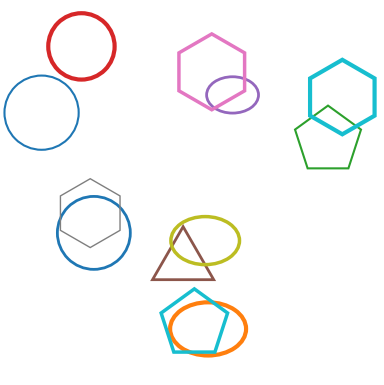[{"shape": "circle", "thickness": 1.5, "radius": 0.48, "center": [0.108, 0.707]}, {"shape": "circle", "thickness": 2, "radius": 0.47, "center": [0.244, 0.395]}, {"shape": "oval", "thickness": 3, "radius": 0.49, "center": [0.541, 0.146]}, {"shape": "pentagon", "thickness": 1.5, "radius": 0.45, "center": [0.852, 0.636]}, {"shape": "circle", "thickness": 3, "radius": 0.43, "center": [0.212, 0.88]}, {"shape": "oval", "thickness": 2, "radius": 0.34, "center": [0.604, 0.753]}, {"shape": "triangle", "thickness": 2, "radius": 0.46, "center": [0.476, 0.319]}, {"shape": "hexagon", "thickness": 2.5, "radius": 0.49, "center": [0.55, 0.813]}, {"shape": "hexagon", "thickness": 1, "radius": 0.45, "center": [0.234, 0.446]}, {"shape": "oval", "thickness": 2.5, "radius": 0.45, "center": [0.533, 0.375]}, {"shape": "hexagon", "thickness": 3, "radius": 0.48, "center": [0.889, 0.748]}, {"shape": "pentagon", "thickness": 2.5, "radius": 0.45, "center": [0.505, 0.159]}]